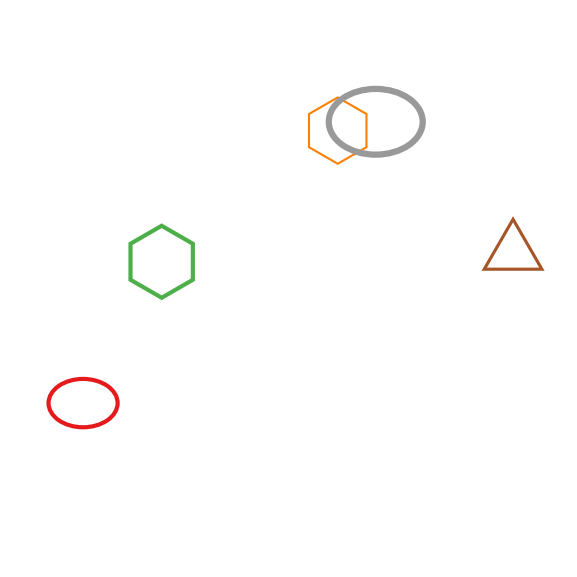[{"shape": "oval", "thickness": 2, "radius": 0.3, "center": [0.144, 0.301]}, {"shape": "hexagon", "thickness": 2, "radius": 0.31, "center": [0.28, 0.546]}, {"shape": "hexagon", "thickness": 1, "radius": 0.29, "center": [0.585, 0.773]}, {"shape": "triangle", "thickness": 1.5, "radius": 0.29, "center": [0.888, 0.562]}, {"shape": "oval", "thickness": 3, "radius": 0.41, "center": [0.651, 0.788]}]